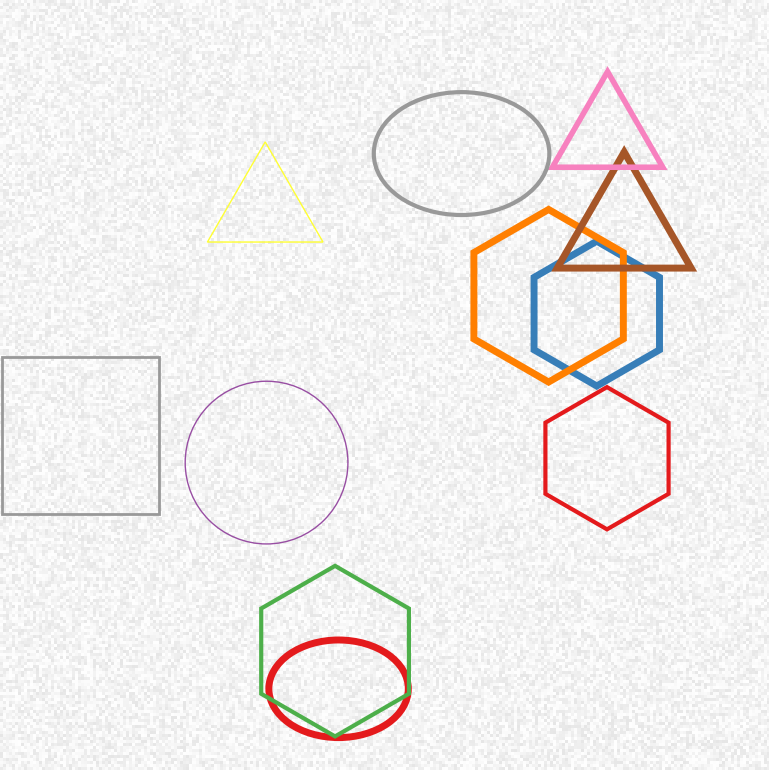[{"shape": "hexagon", "thickness": 1.5, "radius": 0.46, "center": [0.788, 0.405]}, {"shape": "oval", "thickness": 2.5, "radius": 0.45, "center": [0.44, 0.105]}, {"shape": "hexagon", "thickness": 2.5, "radius": 0.47, "center": [0.775, 0.593]}, {"shape": "hexagon", "thickness": 1.5, "radius": 0.55, "center": [0.435, 0.154]}, {"shape": "circle", "thickness": 0.5, "radius": 0.53, "center": [0.346, 0.399]}, {"shape": "hexagon", "thickness": 2.5, "radius": 0.56, "center": [0.712, 0.616]}, {"shape": "triangle", "thickness": 0.5, "radius": 0.43, "center": [0.344, 0.729]}, {"shape": "triangle", "thickness": 2.5, "radius": 0.5, "center": [0.811, 0.702]}, {"shape": "triangle", "thickness": 2, "radius": 0.41, "center": [0.789, 0.824]}, {"shape": "oval", "thickness": 1.5, "radius": 0.57, "center": [0.599, 0.801]}, {"shape": "square", "thickness": 1, "radius": 0.51, "center": [0.105, 0.435]}]